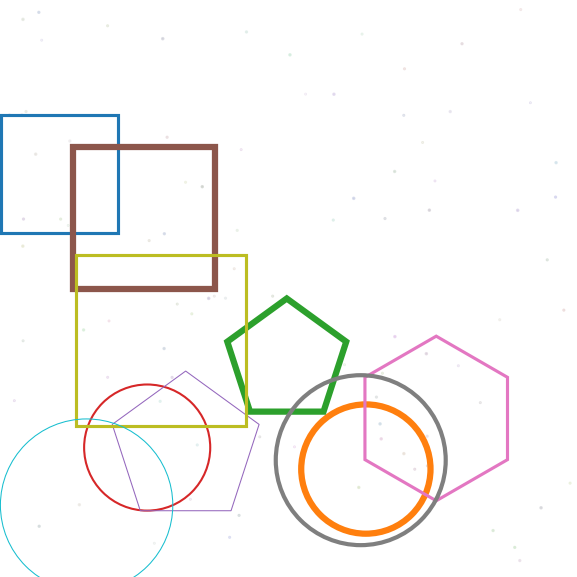[{"shape": "square", "thickness": 1.5, "radius": 0.51, "center": [0.103, 0.698]}, {"shape": "circle", "thickness": 3, "radius": 0.56, "center": [0.634, 0.187]}, {"shape": "pentagon", "thickness": 3, "radius": 0.54, "center": [0.497, 0.374]}, {"shape": "circle", "thickness": 1, "radius": 0.55, "center": [0.255, 0.224]}, {"shape": "pentagon", "thickness": 0.5, "radius": 0.67, "center": [0.321, 0.223]}, {"shape": "square", "thickness": 3, "radius": 0.62, "center": [0.249, 0.621]}, {"shape": "hexagon", "thickness": 1.5, "radius": 0.71, "center": [0.755, 0.274]}, {"shape": "circle", "thickness": 2, "radius": 0.74, "center": [0.625, 0.202]}, {"shape": "square", "thickness": 1.5, "radius": 0.74, "center": [0.279, 0.409]}, {"shape": "circle", "thickness": 0.5, "radius": 0.75, "center": [0.15, 0.124]}]